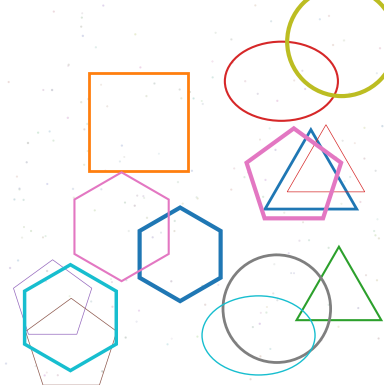[{"shape": "hexagon", "thickness": 3, "radius": 0.61, "center": [0.468, 0.339]}, {"shape": "triangle", "thickness": 2, "radius": 0.69, "center": [0.807, 0.526]}, {"shape": "square", "thickness": 2, "radius": 0.64, "center": [0.359, 0.683]}, {"shape": "triangle", "thickness": 1.5, "radius": 0.64, "center": [0.88, 0.232]}, {"shape": "oval", "thickness": 1.5, "radius": 0.73, "center": [0.731, 0.789]}, {"shape": "triangle", "thickness": 0.5, "radius": 0.58, "center": [0.847, 0.56]}, {"shape": "pentagon", "thickness": 0.5, "radius": 0.53, "center": [0.137, 0.218]}, {"shape": "pentagon", "thickness": 0.5, "radius": 0.62, "center": [0.185, 0.101]}, {"shape": "hexagon", "thickness": 1.5, "radius": 0.71, "center": [0.316, 0.411]}, {"shape": "pentagon", "thickness": 3, "radius": 0.65, "center": [0.763, 0.537]}, {"shape": "circle", "thickness": 2, "radius": 0.7, "center": [0.719, 0.198]}, {"shape": "circle", "thickness": 3, "radius": 0.71, "center": [0.887, 0.892]}, {"shape": "hexagon", "thickness": 2.5, "radius": 0.69, "center": [0.183, 0.175]}, {"shape": "oval", "thickness": 1, "radius": 0.73, "center": [0.672, 0.129]}]